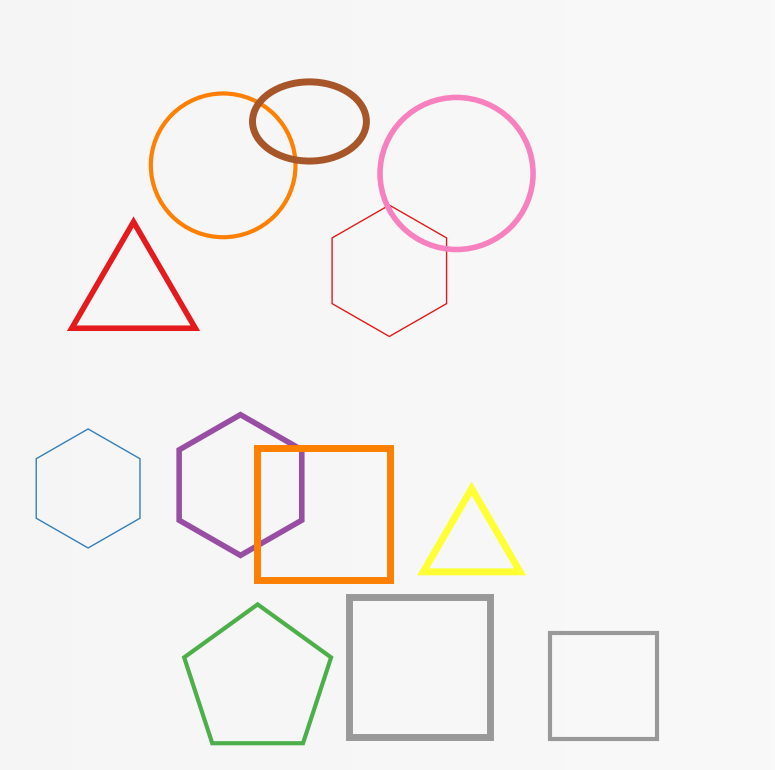[{"shape": "hexagon", "thickness": 0.5, "radius": 0.43, "center": [0.502, 0.648]}, {"shape": "triangle", "thickness": 2, "radius": 0.46, "center": [0.172, 0.62]}, {"shape": "hexagon", "thickness": 0.5, "radius": 0.39, "center": [0.114, 0.366]}, {"shape": "pentagon", "thickness": 1.5, "radius": 0.5, "center": [0.332, 0.115]}, {"shape": "hexagon", "thickness": 2, "radius": 0.46, "center": [0.31, 0.37]}, {"shape": "circle", "thickness": 1.5, "radius": 0.47, "center": [0.288, 0.785]}, {"shape": "square", "thickness": 2.5, "radius": 0.43, "center": [0.417, 0.332]}, {"shape": "triangle", "thickness": 2.5, "radius": 0.36, "center": [0.609, 0.293]}, {"shape": "oval", "thickness": 2.5, "radius": 0.37, "center": [0.399, 0.842]}, {"shape": "circle", "thickness": 2, "radius": 0.49, "center": [0.589, 0.775]}, {"shape": "square", "thickness": 2.5, "radius": 0.45, "center": [0.541, 0.134]}, {"shape": "square", "thickness": 1.5, "radius": 0.35, "center": [0.779, 0.109]}]